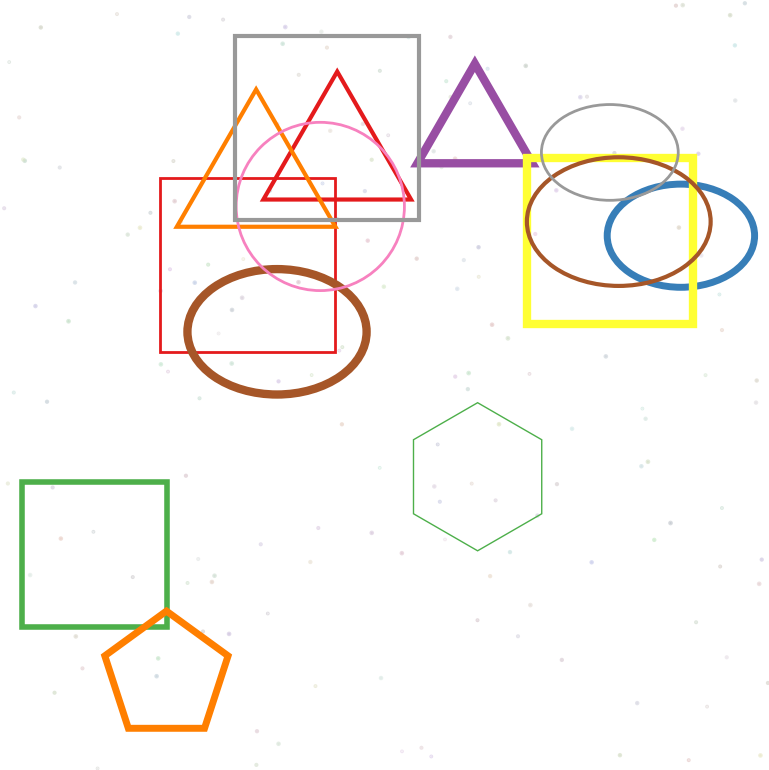[{"shape": "square", "thickness": 1, "radius": 0.57, "center": [0.322, 0.656]}, {"shape": "triangle", "thickness": 1.5, "radius": 0.55, "center": [0.438, 0.796]}, {"shape": "oval", "thickness": 2.5, "radius": 0.48, "center": [0.884, 0.694]}, {"shape": "hexagon", "thickness": 0.5, "radius": 0.48, "center": [0.62, 0.381]}, {"shape": "square", "thickness": 2, "radius": 0.47, "center": [0.122, 0.279]}, {"shape": "triangle", "thickness": 3, "radius": 0.43, "center": [0.617, 0.831]}, {"shape": "pentagon", "thickness": 2.5, "radius": 0.42, "center": [0.216, 0.122]}, {"shape": "triangle", "thickness": 1.5, "radius": 0.59, "center": [0.333, 0.765]}, {"shape": "square", "thickness": 3, "radius": 0.54, "center": [0.792, 0.687]}, {"shape": "oval", "thickness": 1.5, "radius": 0.6, "center": [0.804, 0.712]}, {"shape": "oval", "thickness": 3, "radius": 0.58, "center": [0.36, 0.569]}, {"shape": "circle", "thickness": 1, "radius": 0.55, "center": [0.416, 0.732]}, {"shape": "square", "thickness": 1.5, "radius": 0.6, "center": [0.425, 0.834]}, {"shape": "oval", "thickness": 1, "radius": 0.44, "center": [0.792, 0.802]}]